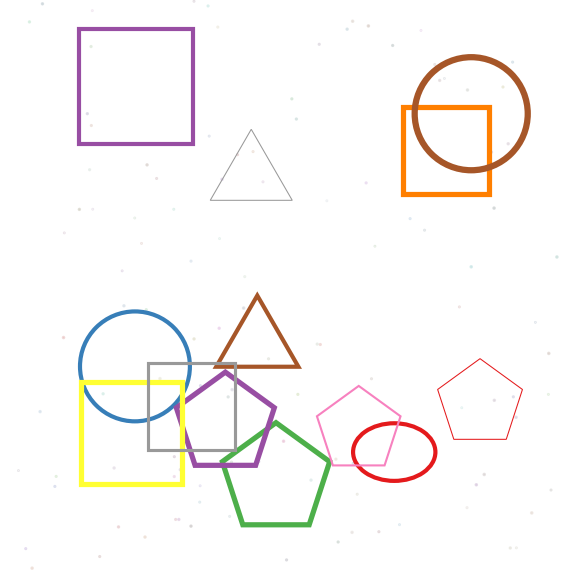[{"shape": "oval", "thickness": 2, "radius": 0.36, "center": [0.683, 0.216]}, {"shape": "pentagon", "thickness": 0.5, "radius": 0.39, "center": [0.831, 0.301]}, {"shape": "circle", "thickness": 2, "radius": 0.48, "center": [0.234, 0.365]}, {"shape": "pentagon", "thickness": 2.5, "radius": 0.49, "center": [0.478, 0.169]}, {"shape": "square", "thickness": 2, "radius": 0.5, "center": [0.235, 0.849]}, {"shape": "pentagon", "thickness": 2.5, "radius": 0.45, "center": [0.39, 0.266]}, {"shape": "square", "thickness": 2.5, "radius": 0.38, "center": [0.772, 0.739]}, {"shape": "square", "thickness": 2.5, "radius": 0.44, "center": [0.227, 0.25]}, {"shape": "triangle", "thickness": 2, "radius": 0.41, "center": [0.446, 0.405]}, {"shape": "circle", "thickness": 3, "radius": 0.49, "center": [0.816, 0.802]}, {"shape": "pentagon", "thickness": 1, "radius": 0.38, "center": [0.621, 0.255]}, {"shape": "triangle", "thickness": 0.5, "radius": 0.41, "center": [0.435, 0.693]}, {"shape": "square", "thickness": 1.5, "radius": 0.38, "center": [0.331, 0.296]}]